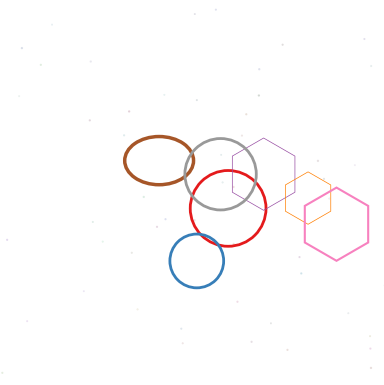[{"shape": "circle", "thickness": 2, "radius": 0.49, "center": [0.593, 0.459]}, {"shape": "circle", "thickness": 2, "radius": 0.35, "center": [0.511, 0.322]}, {"shape": "hexagon", "thickness": 0.5, "radius": 0.47, "center": [0.685, 0.548]}, {"shape": "hexagon", "thickness": 0.5, "radius": 0.34, "center": [0.8, 0.486]}, {"shape": "oval", "thickness": 2.5, "radius": 0.45, "center": [0.413, 0.583]}, {"shape": "hexagon", "thickness": 1.5, "radius": 0.48, "center": [0.874, 0.418]}, {"shape": "circle", "thickness": 2, "radius": 0.46, "center": [0.573, 0.547]}]